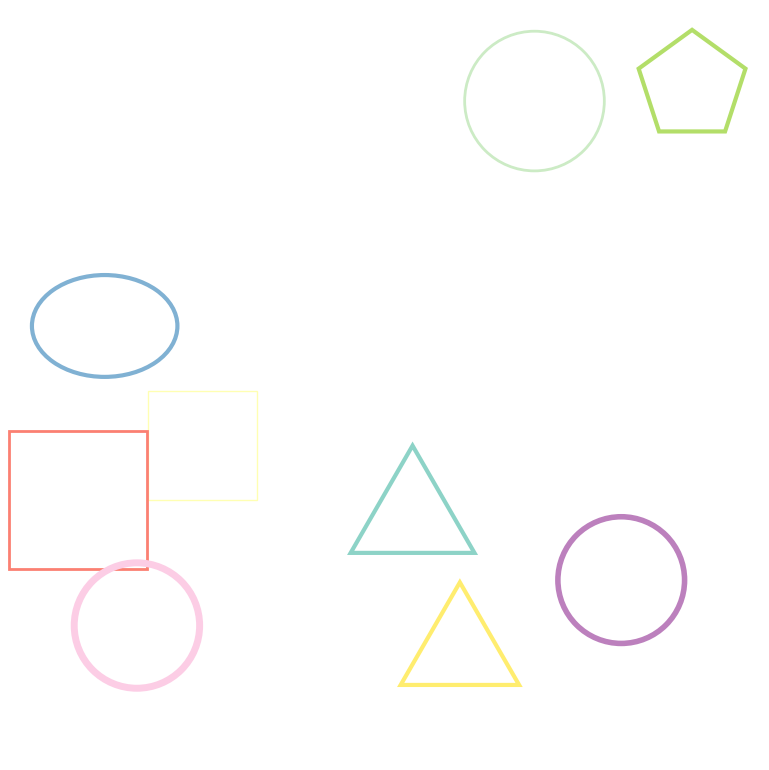[{"shape": "triangle", "thickness": 1.5, "radius": 0.46, "center": [0.536, 0.328]}, {"shape": "square", "thickness": 0.5, "radius": 0.35, "center": [0.262, 0.421]}, {"shape": "square", "thickness": 1, "radius": 0.45, "center": [0.102, 0.35]}, {"shape": "oval", "thickness": 1.5, "radius": 0.47, "center": [0.136, 0.577]}, {"shape": "pentagon", "thickness": 1.5, "radius": 0.36, "center": [0.899, 0.888]}, {"shape": "circle", "thickness": 2.5, "radius": 0.41, "center": [0.178, 0.188]}, {"shape": "circle", "thickness": 2, "radius": 0.41, "center": [0.807, 0.247]}, {"shape": "circle", "thickness": 1, "radius": 0.45, "center": [0.694, 0.869]}, {"shape": "triangle", "thickness": 1.5, "radius": 0.44, "center": [0.597, 0.155]}]